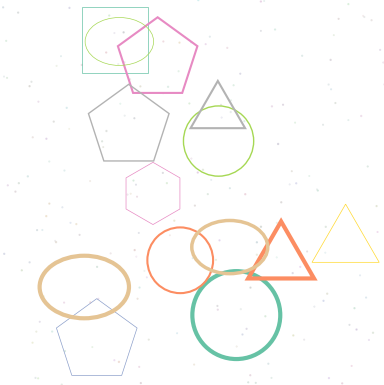[{"shape": "circle", "thickness": 3, "radius": 0.57, "center": [0.614, 0.182]}, {"shape": "square", "thickness": 0.5, "radius": 0.42, "center": [0.299, 0.896]}, {"shape": "circle", "thickness": 1.5, "radius": 0.43, "center": [0.468, 0.324]}, {"shape": "triangle", "thickness": 3, "radius": 0.49, "center": [0.73, 0.326]}, {"shape": "pentagon", "thickness": 0.5, "radius": 0.55, "center": [0.251, 0.114]}, {"shape": "hexagon", "thickness": 0.5, "radius": 0.4, "center": [0.397, 0.498]}, {"shape": "pentagon", "thickness": 1.5, "radius": 0.54, "center": [0.409, 0.847]}, {"shape": "oval", "thickness": 0.5, "radius": 0.44, "center": [0.31, 0.892]}, {"shape": "circle", "thickness": 1, "radius": 0.46, "center": [0.568, 0.634]}, {"shape": "triangle", "thickness": 0.5, "radius": 0.5, "center": [0.898, 0.369]}, {"shape": "oval", "thickness": 2.5, "radius": 0.49, "center": [0.597, 0.358]}, {"shape": "oval", "thickness": 3, "radius": 0.58, "center": [0.219, 0.255]}, {"shape": "triangle", "thickness": 1.5, "radius": 0.41, "center": [0.566, 0.708]}, {"shape": "pentagon", "thickness": 1, "radius": 0.55, "center": [0.334, 0.671]}]